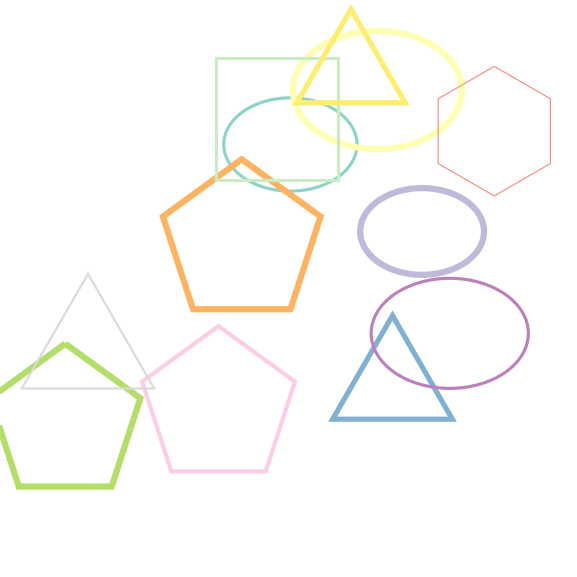[{"shape": "oval", "thickness": 1.5, "radius": 0.58, "center": [0.503, 0.749]}, {"shape": "oval", "thickness": 3, "radius": 0.73, "center": [0.653, 0.843]}, {"shape": "oval", "thickness": 3, "radius": 0.54, "center": [0.731, 0.598]}, {"shape": "hexagon", "thickness": 0.5, "radius": 0.56, "center": [0.856, 0.772]}, {"shape": "triangle", "thickness": 2.5, "radius": 0.6, "center": [0.68, 0.333]}, {"shape": "pentagon", "thickness": 3, "radius": 0.72, "center": [0.419, 0.58]}, {"shape": "pentagon", "thickness": 3, "radius": 0.68, "center": [0.113, 0.267]}, {"shape": "pentagon", "thickness": 2, "radius": 0.7, "center": [0.378, 0.295]}, {"shape": "triangle", "thickness": 1, "radius": 0.66, "center": [0.152, 0.393]}, {"shape": "oval", "thickness": 1.5, "radius": 0.68, "center": [0.779, 0.422]}, {"shape": "square", "thickness": 1.5, "radius": 0.53, "center": [0.479, 0.793]}, {"shape": "triangle", "thickness": 2.5, "radius": 0.54, "center": [0.608, 0.875]}]